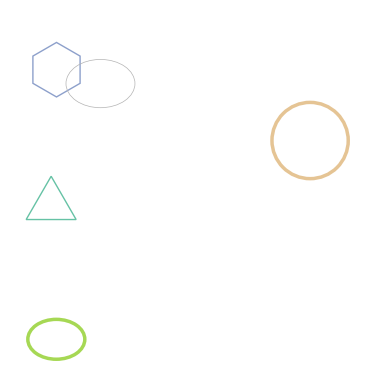[{"shape": "triangle", "thickness": 1, "radius": 0.37, "center": [0.133, 0.467]}, {"shape": "hexagon", "thickness": 1, "radius": 0.35, "center": [0.147, 0.819]}, {"shape": "oval", "thickness": 2.5, "radius": 0.37, "center": [0.146, 0.119]}, {"shape": "circle", "thickness": 2.5, "radius": 0.5, "center": [0.805, 0.635]}, {"shape": "oval", "thickness": 0.5, "radius": 0.45, "center": [0.261, 0.783]}]